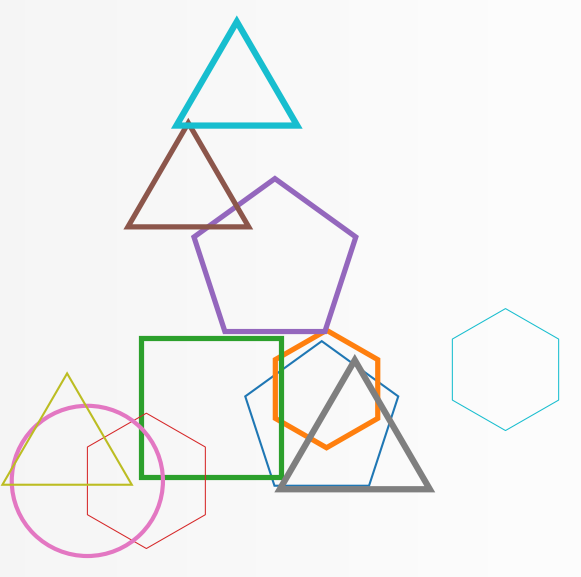[{"shape": "pentagon", "thickness": 1, "radius": 0.69, "center": [0.554, 0.27]}, {"shape": "hexagon", "thickness": 2.5, "radius": 0.51, "center": [0.562, 0.326]}, {"shape": "square", "thickness": 2.5, "radius": 0.6, "center": [0.363, 0.293]}, {"shape": "hexagon", "thickness": 0.5, "radius": 0.59, "center": [0.252, 0.166]}, {"shape": "pentagon", "thickness": 2.5, "radius": 0.73, "center": [0.473, 0.543]}, {"shape": "triangle", "thickness": 2.5, "radius": 0.6, "center": [0.324, 0.666]}, {"shape": "circle", "thickness": 2, "radius": 0.65, "center": [0.15, 0.166]}, {"shape": "triangle", "thickness": 3, "radius": 0.75, "center": [0.61, 0.226]}, {"shape": "triangle", "thickness": 1, "radius": 0.64, "center": [0.115, 0.224]}, {"shape": "hexagon", "thickness": 0.5, "radius": 0.53, "center": [0.87, 0.359]}, {"shape": "triangle", "thickness": 3, "radius": 0.6, "center": [0.407, 0.842]}]